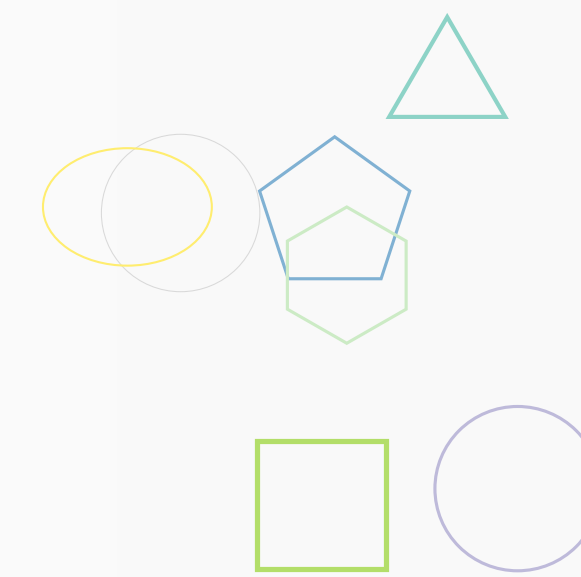[{"shape": "triangle", "thickness": 2, "radius": 0.58, "center": [0.769, 0.854]}, {"shape": "circle", "thickness": 1.5, "radius": 0.71, "center": [0.891, 0.153]}, {"shape": "pentagon", "thickness": 1.5, "radius": 0.68, "center": [0.576, 0.626]}, {"shape": "square", "thickness": 2.5, "radius": 0.55, "center": [0.553, 0.124]}, {"shape": "circle", "thickness": 0.5, "radius": 0.68, "center": [0.311, 0.63]}, {"shape": "hexagon", "thickness": 1.5, "radius": 0.59, "center": [0.597, 0.523]}, {"shape": "oval", "thickness": 1, "radius": 0.73, "center": [0.219, 0.641]}]